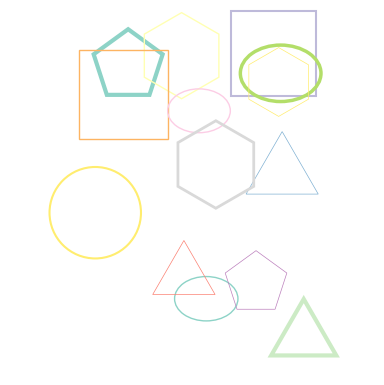[{"shape": "pentagon", "thickness": 3, "radius": 0.47, "center": [0.333, 0.83]}, {"shape": "oval", "thickness": 1, "radius": 0.41, "center": [0.536, 0.224]}, {"shape": "hexagon", "thickness": 1, "radius": 0.56, "center": [0.472, 0.855]}, {"shape": "square", "thickness": 1.5, "radius": 0.55, "center": [0.711, 0.861]}, {"shape": "triangle", "thickness": 0.5, "radius": 0.47, "center": [0.478, 0.282]}, {"shape": "triangle", "thickness": 0.5, "radius": 0.54, "center": [0.733, 0.55]}, {"shape": "square", "thickness": 1, "radius": 0.58, "center": [0.32, 0.755]}, {"shape": "oval", "thickness": 2.5, "radius": 0.52, "center": [0.729, 0.81]}, {"shape": "oval", "thickness": 1, "radius": 0.41, "center": [0.517, 0.712]}, {"shape": "hexagon", "thickness": 2, "radius": 0.57, "center": [0.561, 0.573]}, {"shape": "pentagon", "thickness": 0.5, "radius": 0.42, "center": [0.665, 0.265]}, {"shape": "triangle", "thickness": 3, "radius": 0.49, "center": [0.789, 0.126]}, {"shape": "hexagon", "thickness": 0.5, "radius": 0.45, "center": [0.724, 0.787]}, {"shape": "circle", "thickness": 1.5, "radius": 0.59, "center": [0.247, 0.447]}]